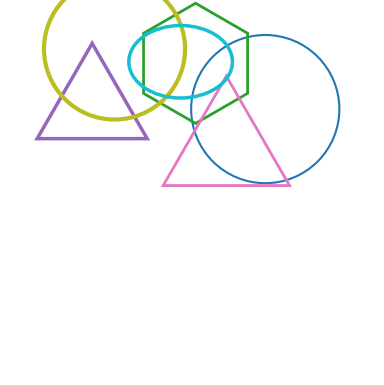[{"shape": "circle", "thickness": 1.5, "radius": 0.96, "center": [0.689, 0.717]}, {"shape": "hexagon", "thickness": 2, "radius": 0.78, "center": [0.508, 0.836]}, {"shape": "triangle", "thickness": 2.5, "radius": 0.82, "center": [0.239, 0.722]}, {"shape": "triangle", "thickness": 2, "radius": 0.95, "center": [0.588, 0.613]}, {"shape": "circle", "thickness": 3, "radius": 0.92, "center": [0.297, 0.873]}, {"shape": "oval", "thickness": 2.5, "radius": 0.67, "center": [0.469, 0.84]}]